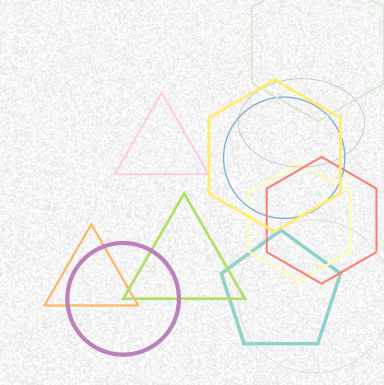[{"shape": "pentagon", "thickness": 2.5, "radius": 0.81, "center": [0.73, 0.239]}, {"shape": "hexagon", "thickness": 1.5, "radius": 0.77, "center": [0.778, 0.424]}, {"shape": "oval", "thickness": 0.5, "radius": 0.82, "center": [0.783, 0.681]}, {"shape": "hexagon", "thickness": 1.5, "radius": 0.82, "center": [0.835, 0.428]}, {"shape": "circle", "thickness": 1, "radius": 0.79, "center": [0.738, 0.59]}, {"shape": "triangle", "thickness": 1.5, "radius": 0.7, "center": [0.237, 0.277]}, {"shape": "triangle", "thickness": 2, "radius": 0.91, "center": [0.478, 0.315]}, {"shape": "triangle", "thickness": 1.5, "radius": 0.7, "center": [0.42, 0.618]}, {"shape": "circle", "thickness": 0.5, "radius": 0.99, "center": [0.817, 0.23]}, {"shape": "circle", "thickness": 3, "radius": 0.72, "center": [0.32, 0.224]}, {"shape": "hexagon", "thickness": 1, "radius": 0.99, "center": [0.826, 0.883]}, {"shape": "hexagon", "thickness": 2, "radius": 0.99, "center": [0.713, 0.596]}]